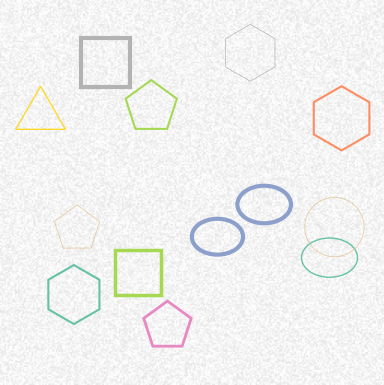[{"shape": "oval", "thickness": 1, "radius": 0.36, "center": [0.856, 0.331]}, {"shape": "hexagon", "thickness": 1.5, "radius": 0.38, "center": [0.192, 0.235]}, {"shape": "hexagon", "thickness": 1.5, "radius": 0.42, "center": [0.887, 0.693]}, {"shape": "oval", "thickness": 3, "radius": 0.33, "center": [0.565, 0.385]}, {"shape": "oval", "thickness": 3, "radius": 0.35, "center": [0.686, 0.469]}, {"shape": "pentagon", "thickness": 2, "radius": 0.32, "center": [0.435, 0.153]}, {"shape": "square", "thickness": 2.5, "radius": 0.29, "center": [0.358, 0.292]}, {"shape": "pentagon", "thickness": 1.5, "radius": 0.35, "center": [0.393, 0.722]}, {"shape": "triangle", "thickness": 1, "radius": 0.37, "center": [0.105, 0.701]}, {"shape": "circle", "thickness": 0.5, "radius": 0.39, "center": [0.869, 0.41]}, {"shape": "pentagon", "thickness": 0.5, "radius": 0.31, "center": [0.2, 0.406]}, {"shape": "square", "thickness": 3, "radius": 0.32, "center": [0.274, 0.839]}, {"shape": "hexagon", "thickness": 0.5, "radius": 0.37, "center": [0.65, 0.863]}]